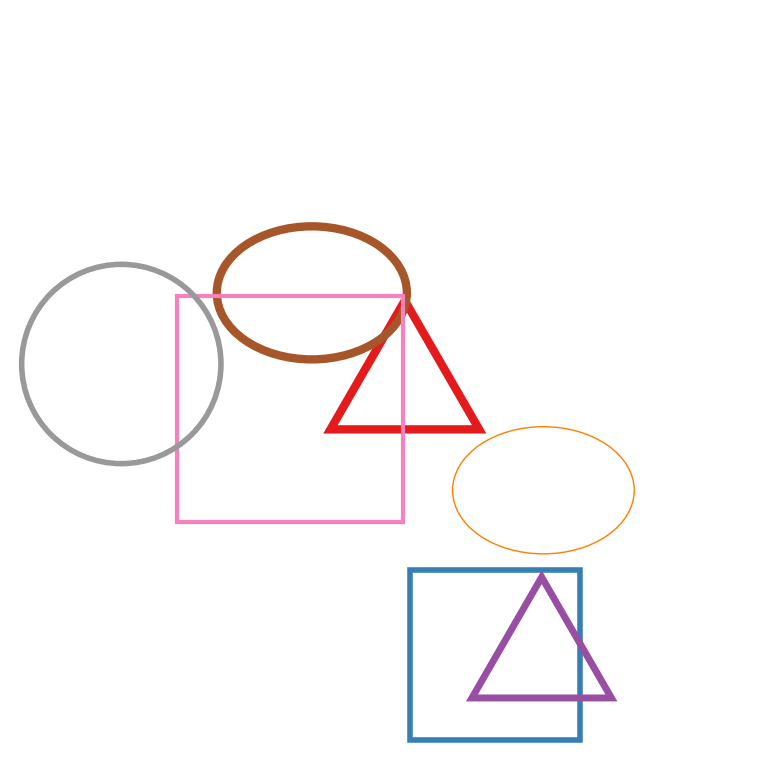[{"shape": "triangle", "thickness": 3, "radius": 0.56, "center": [0.526, 0.498]}, {"shape": "square", "thickness": 2, "radius": 0.55, "center": [0.643, 0.15]}, {"shape": "triangle", "thickness": 2.5, "radius": 0.52, "center": [0.703, 0.146]}, {"shape": "oval", "thickness": 0.5, "radius": 0.59, "center": [0.706, 0.363]}, {"shape": "oval", "thickness": 3, "radius": 0.62, "center": [0.405, 0.62]}, {"shape": "square", "thickness": 1.5, "radius": 0.74, "center": [0.376, 0.469]}, {"shape": "circle", "thickness": 2, "radius": 0.65, "center": [0.158, 0.527]}]